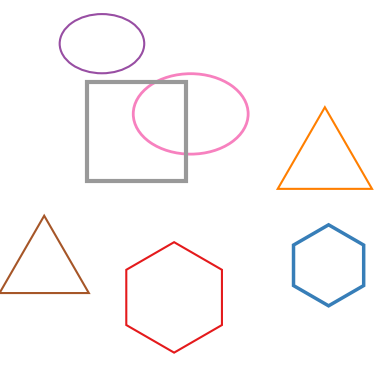[{"shape": "hexagon", "thickness": 1.5, "radius": 0.72, "center": [0.452, 0.228]}, {"shape": "hexagon", "thickness": 2.5, "radius": 0.53, "center": [0.854, 0.311]}, {"shape": "oval", "thickness": 1.5, "radius": 0.55, "center": [0.265, 0.887]}, {"shape": "triangle", "thickness": 1.5, "radius": 0.71, "center": [0.844, 0.58]}, {"shape": "triangle", "thickness": 1.5, "radius": 0.67, "center": [0.115, 0.306]}, {"shape": "oval", "thickness": 2, "radius": 0.75, "center": [0.495, 0.704]}, {"shape": "square", "thickness": 3, "radius": 0.65, "center": [0.355, 0.659]}]